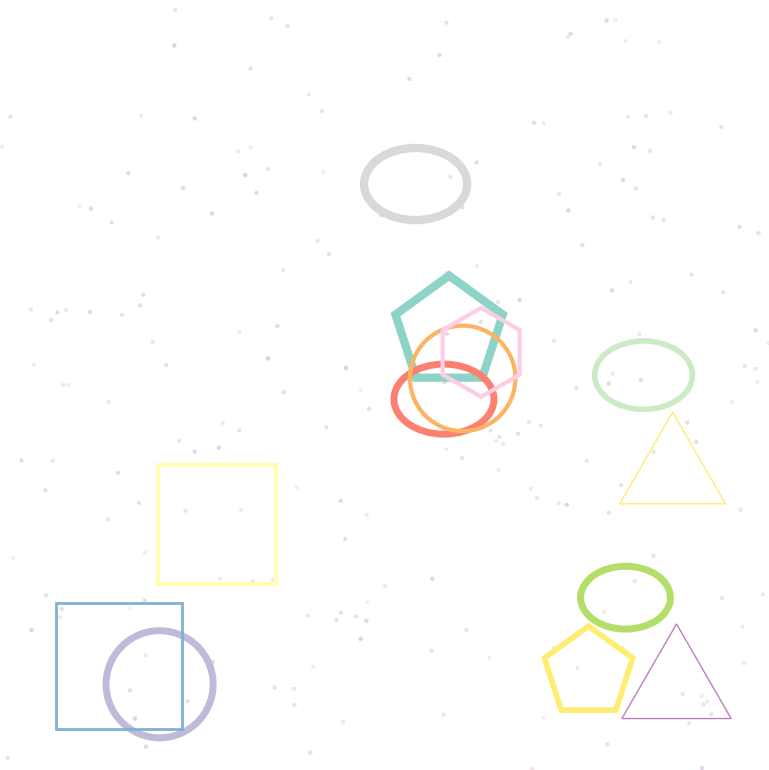[{"shape": "pentagon", "thickness": 3, "radius": 0.37, "center": [0.583, 0.569]}, {"shape": "square", "thickness": 1.5, "radius": 0.38, "center": [0.282, 0.319]}, {"shape": "circle", "thickness": 2.5, "radius": 0.35, "center": [0.207, 0.111]}, {"shape": "oval", "thickness": 2.5, "radius": 0.32, "center": [0.577, 0.482]}, {"shape": "square", "thickness": 1, "radius": 0.41, "center": [0.155, 0.135]}, {"shape": "circle", "thickness": 1.5, "radius": 0.34, "center": [0.601, 0.509]}, {"shape": "oval", "thickness": 2.5, "radius": 0.29, "center": [0.812, 0.224]}, {"shape": "hexagon", "thickness": 1.5, "radius": 0.29, "center": [0.625, 0.542]}, {"shape": "oval", "thickness": 3, "radius": 0.33, "center": [0.54, 0.761]}, {"shape": "triangle", "thickness": 0.5, "radius": 0.41, "center": [0.879, 0.108]}, {"shape": "oval", "thickness": 2, "radius": 0.32, "center": [0.836, 0.513]}, {"shape": "pentagon", "thickness": 2, "radius": 0.3, "center": [0.764, 0.127]}, {"shape": "triangle", "thickness": 0.5, "radius": 0.4, "center": [0.874, 0.385]}]